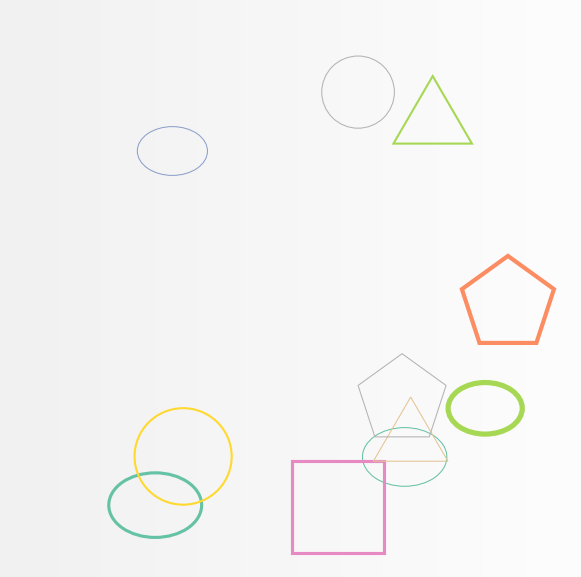[{"shape": "oval", "thickness": 0.5, "radius": 0.36, "center": [0.696, 0.208]}, {"shape": "oval", "thickness": 1.5, "radius": 0.4, "center": [0.267, 0.124]}, {"shape": "pentagon", "thickness": 2, "radius": 0.42, "center": [0.874, 0.473]}, {"shape": "oval", "thickness": 0.5, "radius": 0.3, "center": [0.297, 0.738]}, {"shape": "square", "thickness": 1.5, "radius": 0.4, "center": [0.581, 0.121]}, {"shape": "oval", "thickness": 2.5, "radius": 0.32, "center": [0.835, 0.292]}, {"shape": "triangle", "thickness": 1, "radius": 0.39, "center": [0.744, 0.789]}, {"shape": "circle", "thickness": 1, "radius": 0.42, "center": [0.315, 0.209]}, {"shape": "triangle", "thickness": 0.5, "radius": 0.37, "center": [0.707, 0.238]}, {"shape": "circle", "thickness": 0.5, "radius": 0.31, "center": [0.616, 0.84]}, {"shape": "pentagon", "thickness": 0.5, "radius": 0.4, "center": [0.692, 0.307]}]